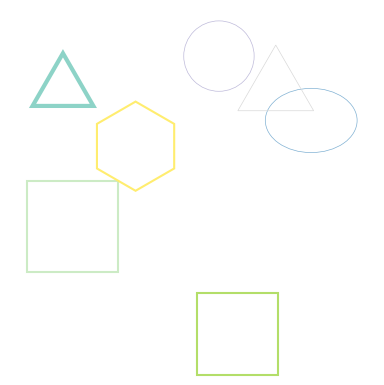[{"shape": "triangle", "thickness": 3, "radius": 0.46, "center": [0.164, 0.77]}, {"shape": "circle", "thickness": 0.5, "radius": 0.46, "center": [0.569, 0.854]}, {"shape": "oval", "thickness": 0.5, "radius": 0.6, "center": [0.808, 0.687]}, {"shape": "square", "thickness": 1.5, "radius": 0.53, "center": [0.617, 0.132]}, {"shape": "triangle", "thickness": 0.5, "radius": 0.57, "center": [0.716, 0.769]}, {"shape": "square", "thickness": 1.5, "radius": 0.59, "center": [0.189, 0.412]}, {"shape": "hexagon", "thickness": 1.5, "radius": 0.58, "center": [0.352, 0.62]}]